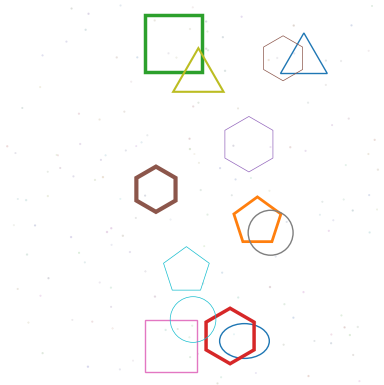[{"shape": "oval", "thickness": 1, "radius": 0.32, "center": [0.635, 0.114]}, {"shape": "triangle", "thickness": 1, "radius": 0.35, "center": [0.789, 0.844]}, {"shape": "pentagon", "thickness": 2, "radius": 0.32, "center": [0.669, 0.424]}, {"shape": "square", "thickness": 2.5, "radius": 0.37, "center": [0.45, 0.888]}, {"shape": "hexagon", "thickness": 2.5, "radius": 0.36, "center": [0.598, 0.127]}, {"shape": "hexagon", "thickness": 0.5, "radius": 0.36, "center": [0.647, 0.625]}, {"shape": "hexagon", "thickness": 0.5, "radius": 0.29, "center": [0.735, 0.849]}, {"shape": "hexagon", "thickness": 3, "radius": 0.29, "center": [0.405, 0.508]}, {"shape": "square", "thickness": 1, "radius": 0.34, "center": [0.444, 0.102]}, {"shape": "circle", "thickness": 1, "radius": 0.29, "center": [0.703, 0.395]}, {"shape": "triangle", "thickness": 1.5, "radius": 0.38, "center": [0.515, 0.799]}, {"shape": "circle", "thickness": 0.5, "radius": 0.3, "center": [0.501, 0.17]}, {"shape": "pentagon", "thickness": 0.5, "radius": 0.31, "center": [0.484, 0.297]}]